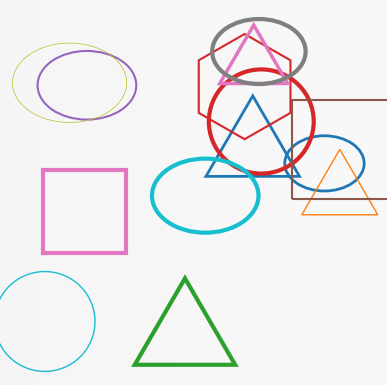[{"shape": "triangle", "thickness": 2, "radius": 0.7, "center": [0.652, 0.612]}, {"shape": "oval", "thickness": 2, "radius": 0.51, "center": [0.837, 0.576]}, {"shape": "triangle", "thickness": 1, "radius": 0.57, "center": [0.877, 0.499]}, {"shape": "triangle", "thickness": 3, "radius": 0.75, "center": [0.477, 0.127]}, {"shape": "hexagon", "thickness": 1.5, "radius": 0.68, "center": [0.631, 0.775]}, {"shape": "circle", "thickness": 3, "radius": 0.68, "center": [0.674, 0.684]}, {"shape": "oval", "thickness": 1.5, "radius": 0.64, "center": [0.224, 0.779]}, {"shape": "square", "thickness": 1.5, "radius": 0.64, "center": [0.883, 0.611]}, {"shape": "square", "thickness": 3, "radius": 0.54, "center": [0.217, 0.451]}, {"shape": "triangle", "thickness": 2.5, "radius": 0.51, "center": [0.655, 0.834]}, {"shape": "oval", "thickness": 3, "radius": 0.6, "center": [0.668, 0.866]}, {"shape": "oval", "thickness": 0.5, "radius": 0.74, "center": [0.18, 0.785]}, {"shape": "circle", "thickness": 1, "radius": 0.65, "center": [0.115, 0.165]}, {"shape": "oval", "thickness": 3, "radius": 0.69, "center": [0.53, 0.492]}]